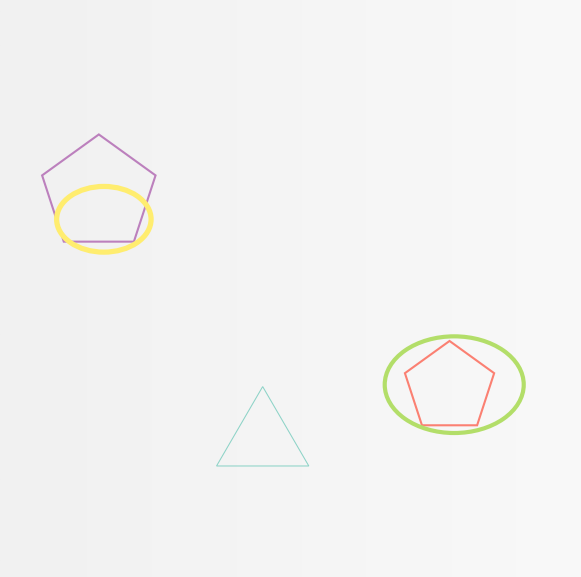[{"shape": "triangle", "thickness": 0.5, "radius": 0.46, "center": [0.452, 0.238]}, {"shape": "pentagon", "thickness": 1, "radius": 0.4, "center": [0.773, 0.328]}, {"shape": "oval", "thickness": 2, "radius": 0.6, "center": [0.781, 0.333]}, {"shape": "pentagon", "thickness": 1, "radius": 0.51, "center": [0.17, 0.664]}, {"shape": "oval", "thickness": 2.5, "radius": 0.41, "center": [0.179, 0.619]}]